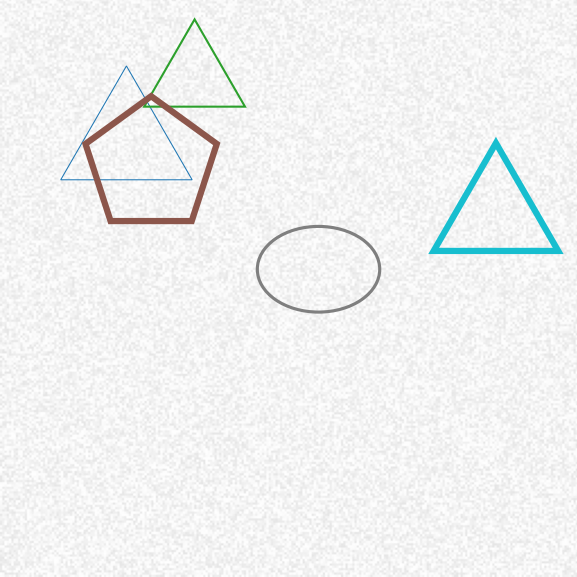[{"shape": "triangle", "thickness": 0.5, "radius": 0.66, "center": [0.219, 0.754]}, {"shape": "triangle", "thickness": 1, "radius": 0.5, "center": [0.337, 0.865]}, {"shape": "pentagon", "thickness": 3, "radius": 0.6, "center": [0.262, 0.713]}, {"shape": "oval", "thickness": 1.5, "radius": 0.53, "center": [0.552, 0.533]}, {"shape": "triangle", "thickness": 3, "radius": 0.62, "center": [0.859, 0.627]}]